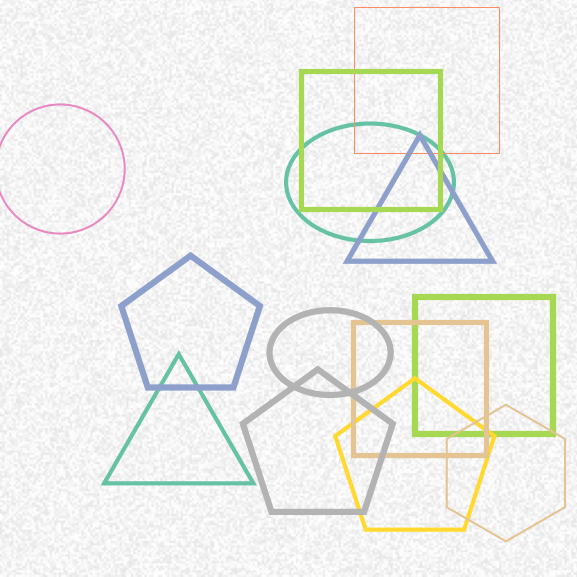[{"shape": "triangle", "thickness": 2, "radius": 0.75, "center": [0.31, 0.237]}, {"shape": "oval", "thickness": 2, "radius": 0.73, "center": [0.641, 0.683]}, {"shape": "square", "thickness": 0.5, "radius": 0.63, "center": [0.738, 0.861]}, {"shape": "pentagon", "thickness": 3, "radius": 0.63, "center": [0.33, 0.43]}, {"shape": "triangle", "thickness": 2.5, "radius": 0.73, "center": [0.727, 0.62]}, {"shape": "circle", "thickness": 1, "radius": 0.56, "center": [0.104, 0.706]}, {"shape": "square", "thickness": 2.5, "radius": 0.6, "center": [0.642, 0.757]}, {"shape": "square", "thickness": 3, "radius": 0.59, "center": [0.838, 0.366]}, {"shape": "pentagon", "thickness": 2, "radius": 0.72, "center": [0.718, 0.199]}, {"shape": "square", "thickness": 2.5, "radius": 0.58, "center": [0.726, 0.327]}, {"shape": "hexagon", "thickness": 1, "radius": 0.59, "center": [0.876, 0.18]}, {"shape": "pentagon", "thickness": 3, "radius": 0.68, "center": [0.55, 0.223]}, {"shape": "oval", "thickness": 3, "radius": 0.52, "center": [0.572, 0.389]}]